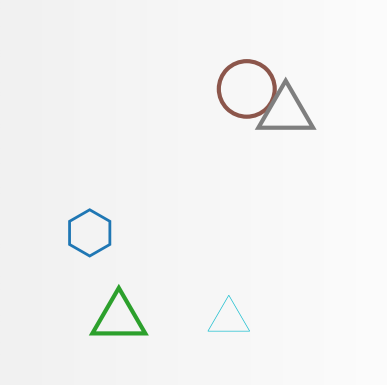[{"shape": "hexagon", "thickness": 2, "radius": 0.3, "center": [0.232, 0.395]}, {"shape": "triangle", "thickness": 3, "radius": 0.39, "center": [0.307, 0.173]}, {"shape": "circle", "thickness": 3, "radius": 0.36, "center": [0.637, 0.769]}, {"shape": "triangle", "thickness": 3, "radius": 0.41, "center": [0.737, 0.709]}, {"shape": "triangle", "thickness": 0.5, "radius": 0.31, "center": [0.59, 0.171]}]